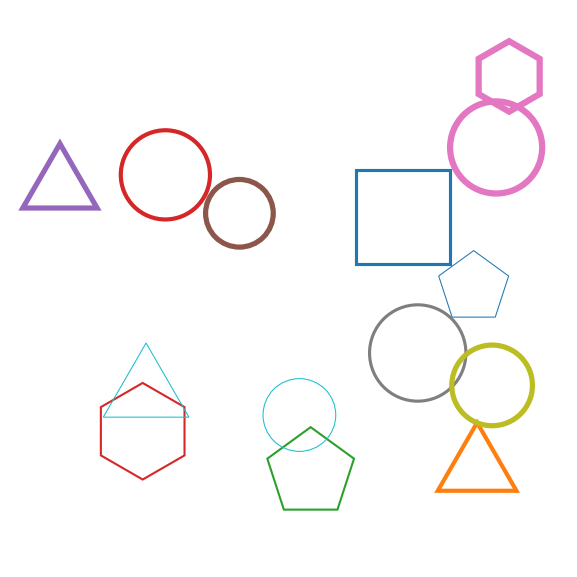[{"shape": "square", "thickness": 1.5, "radius": 0.41, "center": [0.698, 0.623]}, {"shape": "pentagon", "thickness": 0.5, "radius": 0.32, "center": [0.82, 0.502]}, {"shape": "triangle", "thickness": 2, "radius": 0.39, "center": [0.826, 0.189]}, {"shape": "pentagon", "thickness": 1, "radius": 0.39, "center": [0.538, 0.181]}, {"shape": "circle", "thickness": 2, "radius": 0.39, "center": [0.286, 0.696]}, {"shape": "hexagon", "thickness": 1, "radius": 0.42, "center": [0.247, 0.252]}, {"shape": "triangle", "thickness": 2.5, "radius": 0.37, "center": [0.104, 0.676]}, {"shape": "circle", "thickness": 2.5, "radius": 0.29, "center": [0.415, 0.63]}, {"shape": "hexagon", "thickness": 3, "radius": 0.31, "center": [0.882, 0.867]}, {"shape": "circle", "thickness": 3, "radius": 0.4, "center": [0.859, 0.744]}, {"shape": "circle", "thickness": 1.5, "radius": 0.42, "center": [0.723, 0.388]}, {"shape": "circle", "thickness": 2.5, "radius": 0.35, "center": [0.852, 0.332]}, {"shape": "circle", "thickness": 0.5, "radius": 0.31, "center": [0.518, 0.28]}, {"shape": "triangle", "thickness": 0.5, "radius": 0.43, "center": [0.253, 0.32]}]